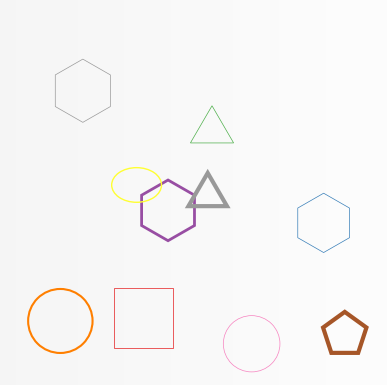[{"shape": "square", "thickness": 0.5, "radius": 0.38, "center": [0.37, 0.174]}, {"shape": "hexagon", "thickness": 0.5, "radius": 0.39, "center": [0.835, 0.421]}, {"shape": "triangle", "thickness": 0.5, "radius": 0.32, "center": [0.547, 0.661]}, {"shape": "hexagon", "thickness": 2, "radius": 0.39, "center": [0.434, 0.454]}, {"shape": "circle", "thickness": 1.5, "radius": 0.42, "center": [0.156, 0.166]}, {"shape": "oval", "thickness": 1, "radius": 0.32, "center": [0.352, 0.52]}, {"shape": "pentagon", "thickness": 3, "radius": 0.29, "center": [0.89, 0.131]}, {"shape": "circle", "thickness": 0.5, "radius": 0.37, "center": [0.649, 0.107]}, {"shape": "triangle", "thickness": 3, "radius": 0.29, "center": [0.536, 0.493]}, {"shape": "hexagon", "thickness": 0.5, "radius": 0.41, "center": [0.214, 0.764]}]